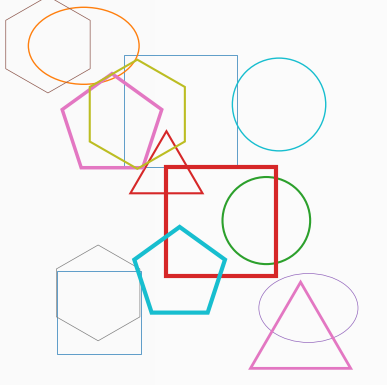[{"shape": "square", "thickness": 0.5, "radius": 0.73, "center": [0.466, 0.712]}, {"shape": "square", "thickness": 0.5, "radius": 0.54, "center": [0.256, 0.188]}, {"shape": "oval", "thickness": 1, "radius": 0.71, "center": [0.216, 0.881]}, {"shape": "circle", "thickness": 1.5, "radius": 0.57, "center": [0.687, 0.427]}, {"shape": "square", "thickness": 3, "radius": 0.71, "center": [0.571, 0.424]}, {"shape": "triangle", "thickness": 1.5, "radius": 0.54, "center": [0.43, 0.552]}, {"shape": "oval", "thickness": 0.5, "radius": 0.64, "center": [0.796, 0.2]}, {"shape": "hexagon", "thickness": 0.5, "radius": 0.63, "center": [0.124, 0.884]}, {"shape": "triangle", "thickness": 2, "radius": 0.75, "center": [0.776, 0.118]}, {"shape": "pentagon", "thickness": 2.5, "radius": 0.68, "center": [0.289, 0.674]}, {"shape": "hexagon", "thickness": 0.5, "radius": 0.62, "center": [0.253, 0.239]}, {"shape": "hexagon", "thickness": 1.5, "radius": 0.71, "center": [0.354, 0.703]}, {"shape": "pentagon", "thickness": 3, "radius": 0.62, "center": [0.464, 0.288]}, {"shape": "circle", "thickness": 1, "radius": 0.6, "center": [0.72, 0.729]}]